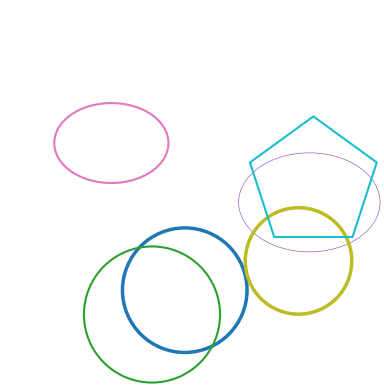[{"shape": "circle", "thickness": 2.5, "radius": 0.81, "center": [0.48, 0.246]}, {"shape": "circle", "thickness": 1.5, "radius": 0.88, "center": [0.395, 0.183]}, {"shape": "oval", "thickness": 0.5, "radius": 0.92, "center": [0.803, 0.474]}, {"shape": "oval", "thickness": 1.5, "radius": 0.74, "center": [0.289, 0.628]}, {"shape": "circle", "thickness": 2.5, "radius": 0.69, "center": [0.775, 0.322]}, {"shape": "pentagon", "thickness": 1.5, "radius": 0.87, "center": [0.814, 0.524]}]